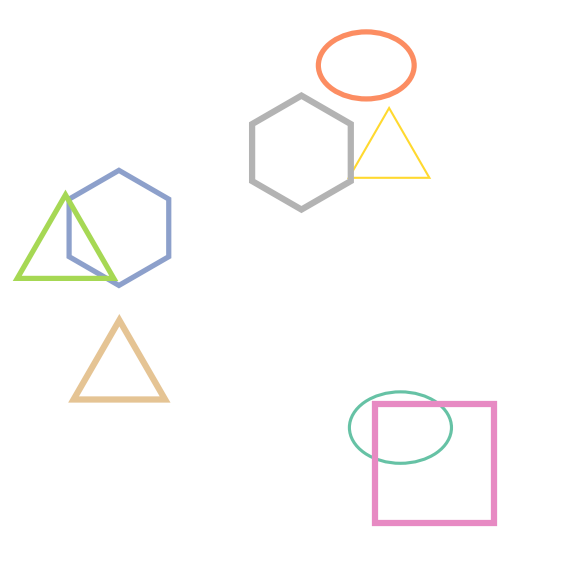[{"shape": "oval", "thickness": 1.5, "radius": 0.44, "center": [0.693, 0.259]}, {"shape": "oval", "thickness": 2.5, "radius": 0.41, "center": [0.634, 0.886]}, {"shape": "hexagon", "thickness": 2.5, "radius": 0.5, "center": [0.206, 0.605]}, {"shape": "square", "thickness": 3, "radius": 0.52, "center": [0.752, 0.197]}, {"shape": "triangle", "thickness": 2.5, "radius": 0.48, "center": [0.113, 0.565]}, {"shape": "triangle", "thickness": 1, "radius": 0.4, "center": [0.674, 0.732]}, {"shape": "triangle", "thickness": 3, "radius": 0.46, "center": [0.207, 0.353]}, {"shape": "hexagon", "thickness": 3, "radius": 0.49, "center": [0.522, 0.735]}]